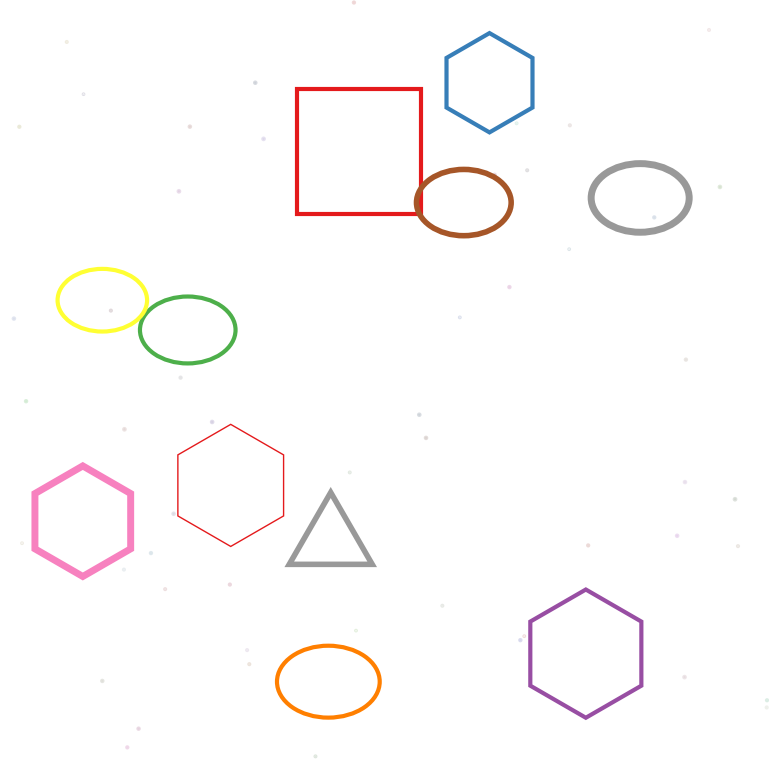[{"shape": "hexagon", "thickness": 0.5, "radius": 0.4, "center": [0.3, 0.37]}, {"shape": "square", "thickness": 1.5, "radius": 0.4, "center": [0.466, 0.803]}, {"shape": "hexagon", "thickness": 1.5, "radius": 0.32, "center": [0.636, 0.893]}, {"shape": "oval", "thickness": 1.5, "radius": 0.31, "center": [0.244, 0.571]}, {"shape": "hexagon", "thickness": 1.5, "radius": 0.42, "center": [0.761, 0.151]}, {"shape": "oval", "thickness": 1.5, "radius": 0.33, "center": [0.426, 0.115]}, {"shape": "oval", "thickness": 1.5, "radius": 0.29, "center": [0.133, 0.61]}, {"shape": "oval", "thickness": 2, "radius": 0.31, "center": [0.602, 0.737]}, {"shape": "hexagon", "thickness": 2.5, "radius": 0.36, "center": [0.108, 0.323]}, {"shape": "triangle", "thickness": 2, "radius": 0.31, "center": [0.43, 0.298]}, {"shape": "oval", "thickness": 2.5, "radius": 0.32, "center": [0.831, 0.743]}]